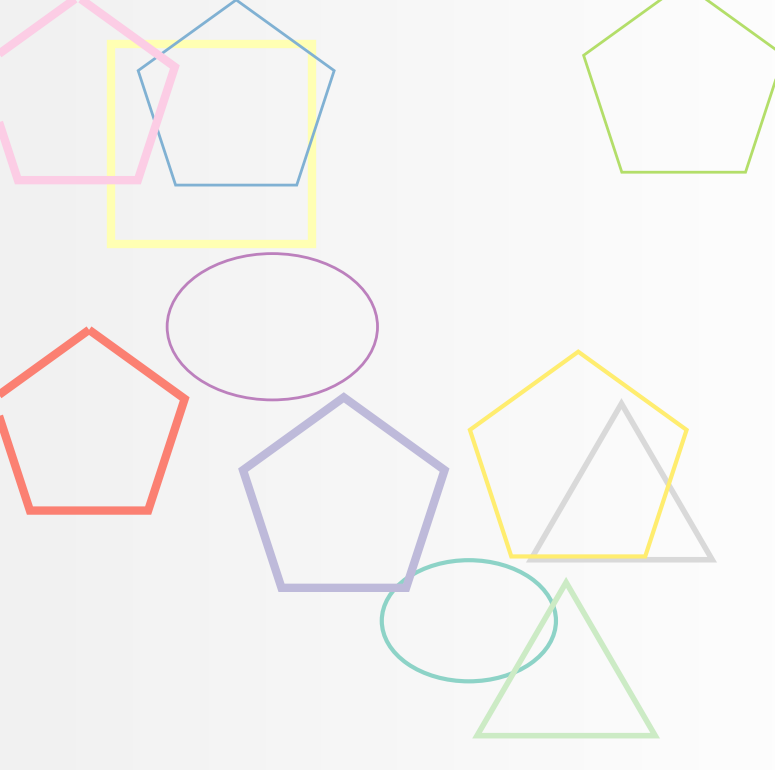[{"shape": "oval", "thickness": 1.5, "radius": 0.56, "center": [0.605, 0.194]}, {"shape": "square", "thickness": 3, "radius": 0.65, "center": [0.273, 0.813]}, {"shape": "pentagon", "thickness": 3, "radius": 0.68, "center": [0.444, 0.347]}, {"shape": "pentagon", "thickness": 3, "radius": 0.65, "center": [0.115, 0.442]}, {"shape": "pentagon", "thickness": 1, "radius": 0.66, "center": [0.305, 0.867]}, {"shape": "pentagon", "thickness": 1, "radius": 0.68, "center": [0.882, 0.886]}, {"shape": "pentagon", "thickness": 3, "radius": 0.66, "center": [0.101, 0.872]}, {"shape": "triangle", "thickness": 2, "radius": 0.68, "center": [0.802, 0.341]}, {"shape": "oval", "thickness": 1, "radius": 0.68, "center": [0.351, 0.576]}, {"shape": "triangle", "thickness": 2, "radius": 0.66, "center": [0.73, 0.111]}, {"shape": "pentagon", "thickness": 1.5, "radius": 0.73, "center": [0.746, 0.396]}]